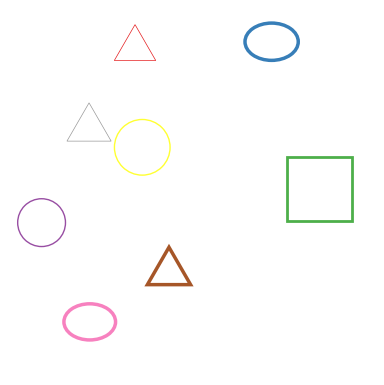[{"shape": "triangle", "thickness": 0.5, "radius": 0.31, "center": [0.351, 0.874]}, {"shape": "oval", "thickness": 2.5, "radius": 0.35, "center": [0.706, 0.892]}, {"shape": "square", "thickness": 2, "radius": 0.42, "center": [0.83, 0.51]}, {"shape": "circle", "thickness": 1, "radius": 0.31, "center": [0.108, 0.422]}, {"shape": "circle", "thickness": 1, "radius": 0.36, "center": [0.369, 0.617]}, {"shape": "triangle", "thickness": 2.5, "radius": 0.32, "center": [0.439, 0.293]}, {"shape": "oval", "thickness": 2.5, "radius": 0.34, "center": [0.233, 0.164]}, {"shape": "triangle", "thickness": 0.5, "radius": 0.33, "center": [0.231, 0.667]}]